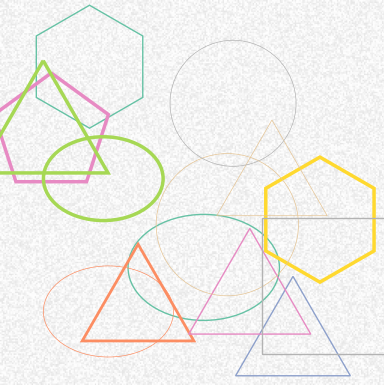[{"shape": "hexagon", "thickness": 1, "radius": 0.8, "center": [0.233, 0.827]}, {"shape": "oval", "thickness": 1, "radius": 0.98, "center": [0.529, 0.305]}, {"shape": "oval", "thickness": 0.5, "radius": 0.85, "center": [0.282, 0.191]}, {"shape": "triangle", "thickness": 2, "radius": 0.84, "center": [0.359, 0.198]}, {"shape": "triangle", "thickness": 1, "radius": 0.86, "center": [0.761, 0.11]}, {"shape": "triangle", "thickness": 1, "radius": 0.91, "center": [0.649, 0.224]}, {"shape": "pentagon", "thickness": 2.5, "radius": 0.78, "center": [0.133, 0.654]}, {"shape": "oval", "thickness": 2.5, "radius": 0.78, "center": [0.268, 0.536]}, {"shape": "triangle", "thickness": 2.5, "radius": 0.97, "center": [0.112, 0.648]}, {"shape": "hexagon", "thickness": 2.5, "radius": 0.81, "center": [0.831, 0.43]}, {"shape": "circle", "thickness": 0.5, "radius": 0.92, "center": [0.59, 0.416]}, {"shape": "triangle", "thickness": 0.5, "radius": 0.83, "center": [0.706, 0.523]}, {"shape": "square", "thickness": 1, "radius": 0.88, "center": [0.858, 0.257]}, {"shape": "circle", "thickness": 0.5, "radius": 0.82, "center": [0.605, 0.732]}]